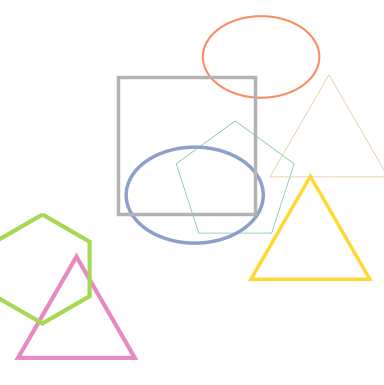[{"shape": "pentagon", "thickness": 0.5, "radius": 0.81, "center": [0.611, 0.525]}, {"shape": "oval", "thickness": 1.5, "radius": 0.76, "center": [0.678, 0.852]}, {"shape": "oval", "thickness": 2.5, "radius": 0.89, "center": [0.506, 0.493]}, {"shape": "triangle", "thickness": 3, "radius": 0.88, "center": [0.199, 0.158]}, {"shape": "hexagon", "thickness": 3, "radius": 0.71, "center": [0.11, 0.301]}, {"shape": "triangle", "thickness": 2.5, "radius": 0.89, "center": [0.806, 0.364]}, {"shape": "triangle", "thickness": 0.5, "radius": 0.88, "center": [0.855, 0.629]}, {"shape": "square", "thickness": 2.5, "radius": 0.89, "center": [0.484, 0.623]}]